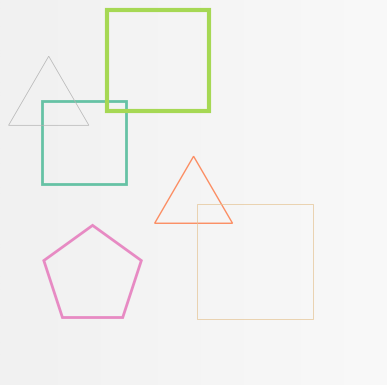[{"shape": "square", "thickness": 2, "radius": 0.54, "center": [0.217, 0.63]}, {"shape": "triangle", "thickness": 1, "radius": 0.58, "center": [0.5, 0.478]}, {"shape": "pentagon", "thickness": 2, "radius": 0.66, "center": [0.239, 0.282]}, {"shape": "square", "thickness": 3, "radius": 0.65, "center": [0.408, 0.844]}, {"shape": "square", "thickness": 0.5, "radius": 0.75, "center": [0.659, 0.321]}, {"shape": "triangle", "thickness": 0.5, "radius": 0.6, "center": [0.126, 0.734]}]